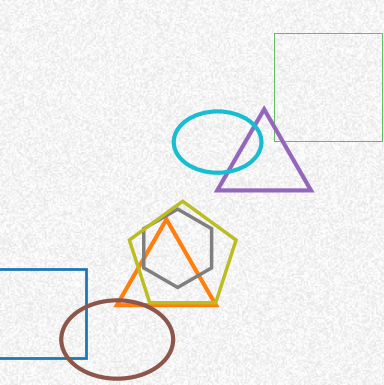[{"shape": "square", "thickness": 2, "radius": 0.58, "center": [0.107, 0.187]}, {"shape": "triangle", "thickness": 3, "radius": 0.74, "center": [0.432, 0.282]}, {"shape": "square", "thickness": 0.5, "radius": 0.7, "center": [0.852, 0.773]}, {"shape": "triangle", "thickness": 3, "radius": 0.7, "center": [0.686, 0.576]}, {"shape": "oval", "thickness": 3, "radius": 0.73, "center": [0.304, 0.118]}, {"shape": "hexagon", "thickness": 2.5, "radius": 0.51, "center": [0.462, 0.355]}, {"shape": "pentagon", "thickness": 2.5, "radius": 0.73, "center": [0.475, 0.332]}, {"shape": "oval", "thickness": 3, "radius": 0.57, "center": [0.565, 0.631]}]